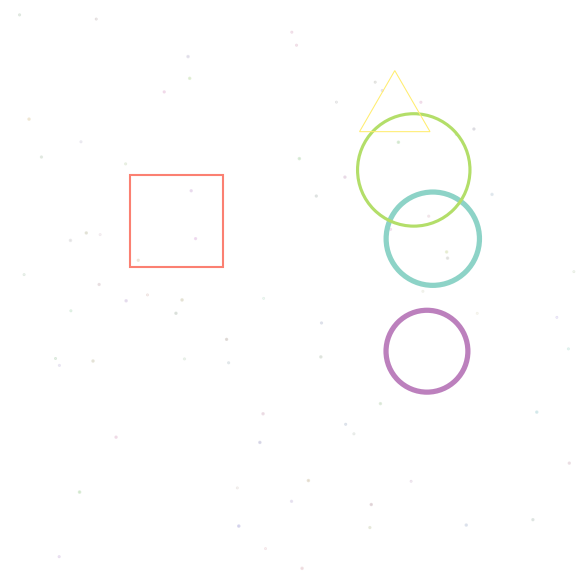[{"shape": "circle", "thickness": 2.5, "radius": 0.4, "center": [0.749, 0.586]}, {"shape": "square", "thickness": 1, "radius": 0.4, "center": [0.305, 0.616]}, {"shape": "circle", "thickness": 1.5, "radius": 0.49, "center": [0.716, 0.705]}, {"shape": "circle", "thickness": 2.5, "radius": 0.35, "center": [0.739, 0.391]}, {"shape": "triangle", "thickness": 0.5, "radius": 0.35, "center": [0.684, 0.806]}]